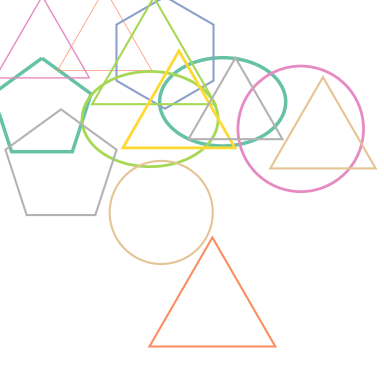[{"shape": "oval", "thickness": 2.5, "radius": 0.82, "center": [0.578, 0.736]}, {"shape": "pentagon", "thickness": 2.5, "radius": 0.67, "center": [0.109, 0.715]}, {"shape": "triangle", "thickness": 1.5, "radius": 0.94, "center": [0.552, 0.194]}, {"shape": "triangle", "thickness": 0.5, "radius": 0.71, "center": [0.272, 0.888]}, {"shape": "hexagon", "thickness": 1.5, "radius": 0.73, "center": [0.429, 0.863]}, {"shape": "circle", "thickness": 2, "radius": 0.82, "center": [0.781, 0.665]}, {"shape": "triangle", "thickness": 1, "radius": 0.71, "center": [0.11, 0.868]}, {"shape": "triangle", "thickness": 1.5, "radius": 0.93, "center": [0.4, 0.822]}, {"shape": "oval", "thickness": 2, "radius": 0.88, "center": [0.39, 0.691]}, {"shape": "triangle", "thickness": 2, "radius": 0.84, "center": [0.465, 0.7]}, {"shape": "triangle", "thickness": 1.5, "radius": 0.79, "center": [0.839, 0.642]}, {"shape": "circle", "thickness": 1.5, "radius": 0.67, "center": [0.419, 0.448]}, {"shape": "pentagon", "thickness": 1.5, "radius": 0.76, "center": [0.158, 0.564]}, {"shape": "triangle", "thickness": 1.5, "radius": 0.7, "center": [0.612, 0.709]}]